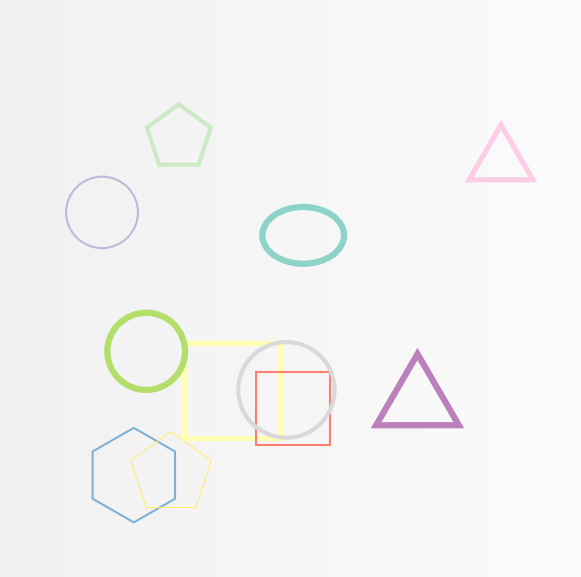[{"shape": "oval", "thickness": 3, "radius": 0.35, "center": [0.522, 0.592]}, {"shape": "square", "thickness": 2.5, "radius": 0.42, "center": [0.399, 0.323]}, {"shape": "circle", "thickness": 1, "radius": 0.31, "center": [0.176, 0.631]}, {"shape": "square", "thickness": 1, "radius": 0.32, "center": [0.504, 0.291]}, {"shape": "hexagon", "thickness": 1, "radius": 0.41, "center": [0.23, 0.176]}, {"shape": "circle", "thickness": 3, "radius": 0.33, "center": [0.251, 0.391]}, {"shape": "triangle", "thickness": 2.5, "radius": 0.32, "center": [0.862, 0.719]}, {"shape": "circle", "thickness": 2, "radius": 0.41, "center": [0.493, 0.324]}, {"shape": "triangle", "thickness": 3, "radius": 0.41, "center": [0.718, 0.304]}, {"shape": "pentagon", "thickness": 2, "radius": 0.29, "center": [0.308, 0.761]}, {"shape": "pentagon", "thickness": 0.5, "radius": 0.36, "center": [0.294, 0.179]}]